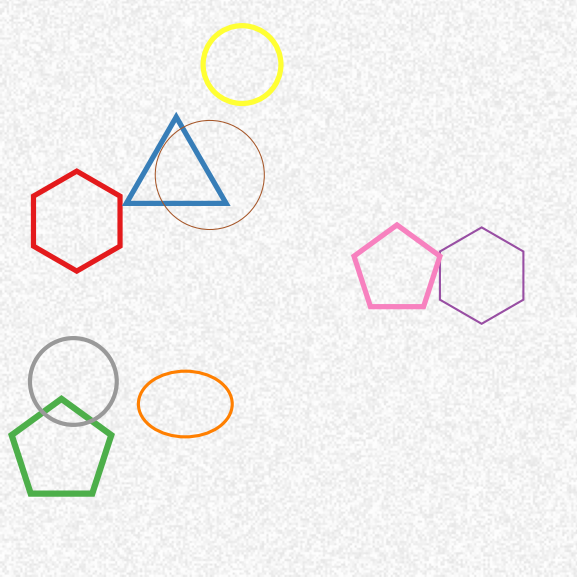[{"shape": "hexagon", "thickness": 2.5, "radius": 0.43, "center": [0.133, 0.616]}, {"shape": "triangle", "thickness": 2.5, "radius": 0.5, "center": [0.305, 0.697]}, {"shape": "pentagon", "thickness": 3, "radius": 0.45, "center": [0.106, 0.218]}, {"shape": "hexagon", "thickness": 1, "radius": 0.42, "center": [0.834, 0.522]}, {"shape": "oval", "thickness": 1.5, "radius": 0.41, "center": [0.321, 0.3]}, {"shape": "circle", "thickness": 2.5, "radius": 0.34, "center": [0.419, 0.887]}, {"shape": "circle", "thickness": 0.5, "radius": 0.47, "center": [0.363, 0.696]}, {"shape": "pentagon", "thickness": 2.5, "radius": 0.39, "center": [0.687, 0.531]}, {"shape": "circle", "thickness": 2, "radius": 0.38, "center": [0.127, 0.339]}]